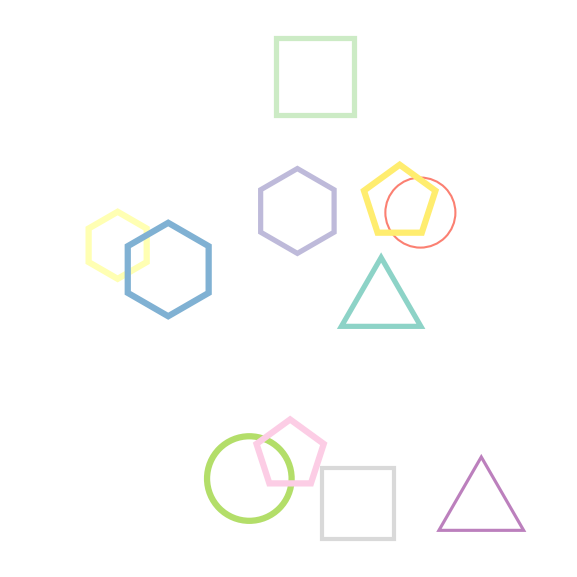[{"shape": "triangle", "thickness": 2.5, "radius": 0.4, "center": [0.66, 0.474]}, {"shape": "hexagon", "thickness": 3, "radius": 0.29, "center": [0.204, 0.574]}, {"shape": "hexagon", "thickness": 2.5, "radius": 0.37, "center": [0.515, 0.634]}, {"shape": "circle", "thickness": 1, "radius": 0.3, "center": [0.728, 0.631]}, {"shape": "hexagon", "thickness": 3, "radius": 0.4, "center": [0.291, 0.532]}, {"shape": "circle", "thickness": 3, "radius": 0.37, "center": [0.432, 0.17]}, {"shape": "pentagon", "thickness": 3, "radius": 0.31, "center": [0.502, 0.212]}, {"shape": "square", "thickness": 2, "radius": 0.31, "center": [0.619, 0.127]}, {"shape": "triangle", "thickness": 1.5, "radius": 0.42, "center": [0.833, 0.123]}, {"shape": "square", "thickness": 2.5, "radius": 0.34, "center": [0.546, 0.867]}, {"shape": "pentagon", "thickness": 3, "radius": 0.33, "center": [0.692, 0.649]}]